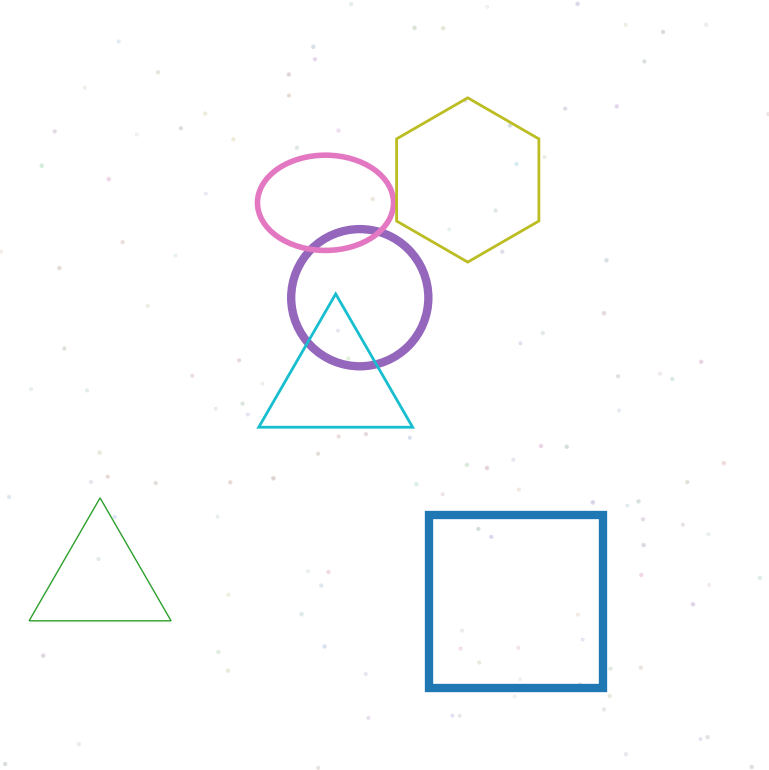[{"shape": "square", "thickness": 3, "radius": 0.56, "center": [0.67, 0.219]}, {"shape": "triangle", "thickness": 0.5, "radius": 0.53, "center": [0.13, 0.247]}, {"shape": "circle", "thickness": 3, "radius": 0.45, "center": [0.467, 0.613]}, {"shape": "oval", "thickness": 2, "radius": 0.44, "center": [0.423, 0.737]}, {"shape": "hexagon", "thickness": 1, "radius": 0.53, "center": [0.607, 0.766]}, {"shape": "triangle", "thickness": 1, "radius": 0.58, "center": [0.436, 0.503]}]